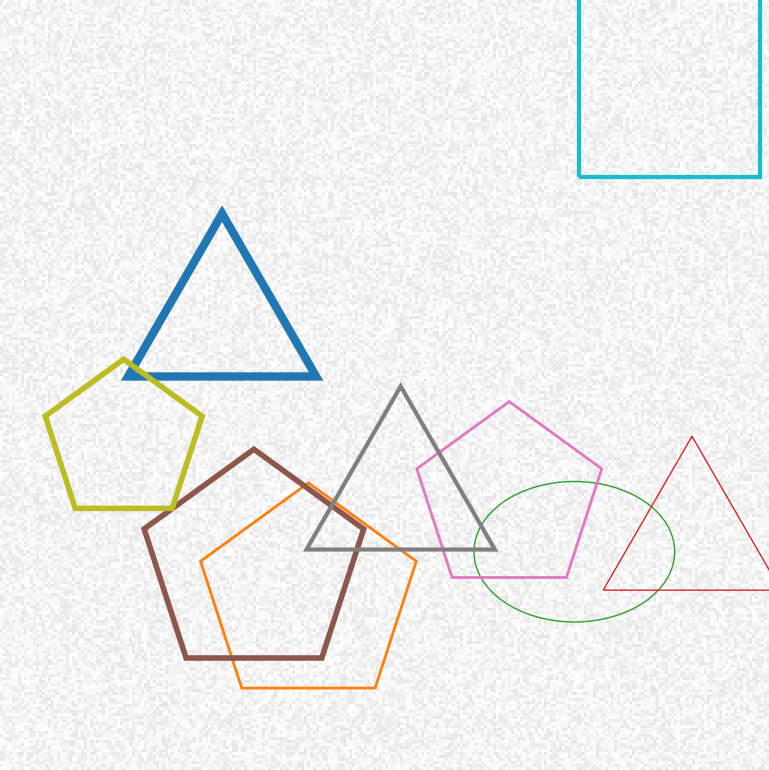[{"shape": "triangle", "thickness": 3, "radius": 0.71, "center": [0.288, 0.582]}, {"shape": "pentagon", "thickness": 1, "radius": 0.74, "center": [0.401, 0.226]}, {"shape": "oval", "thickness": 0.5, "radius": 0.65, "center": [0.746, 0.283]}, {"shape": "triangle", "thickness": 0.5, "radius": 0.67, "center": [0.899, 0.3]}, {"shape": "pentagon", "thickness": 2, "radius": 0.75, "center": [0.33, 0.267]}, {"shape": "pentagon", "thickness": 1, "radius": 0.63, "center": [0.661, 0.352]}, {"shape": "triangle", "thickness": 1.5, "radius": 0.71, "center": [0.52, 0.357]}, {"shape": "pentagon", "thickness": 2, "radius": 0.54, "center": [0.161, 0.426]}, {"shape": "square", "thickness": 1.5, "radius": 0.59, "center": [0.87, 0.887]}]